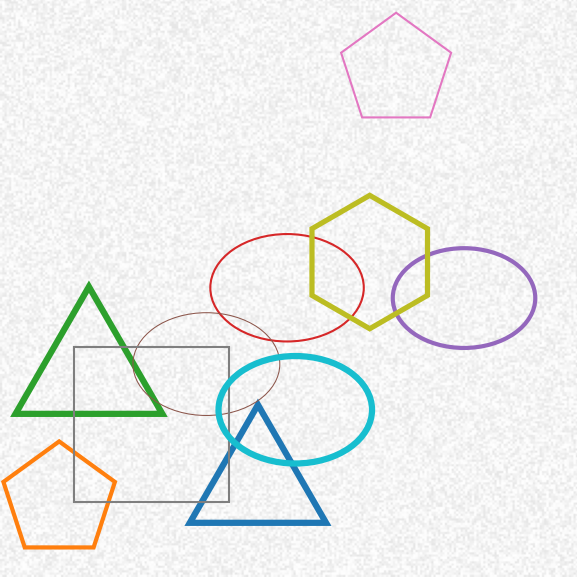[{"shape": "triangle", "thickness": 3, "radius": 0.68, "center": [0.447, 0.162]}, {"shape": "pentagon", "thickness": 2, "radius": 0.51, "center": [0.102, 0.133]}, {"shape": "triangle", "thickness": 3, "radius": 0.73, "center": [0.154, 0.356]}, {"shape": "oval", "thickness": 1, "radius": 0.66, "center": [0.497, 0.501]}, {"shape": "oval", "thickness": 2, "radius": 0.62, "center": [0.803, 0.483]}, {"shape": "oval", "thickness": 0.5, "radius": 0.64, "center": [0.357, 0.369]}, {"shape": "pentagon", "thickness": 1, "radius": 0.5, "center": [0.686, 0.877]}, {"shape": "square", "thickness": 1, "radius": 0.67, "center": [0.262, 0.264]}, {"shape": "hexagon", "thickness": 2.5, "radius": 0.58, "center": [0.64, 0.545]}, {"shape": "oval", "thickness": 3, "radius": 0.66, "center": [0.511, 0.29]}]